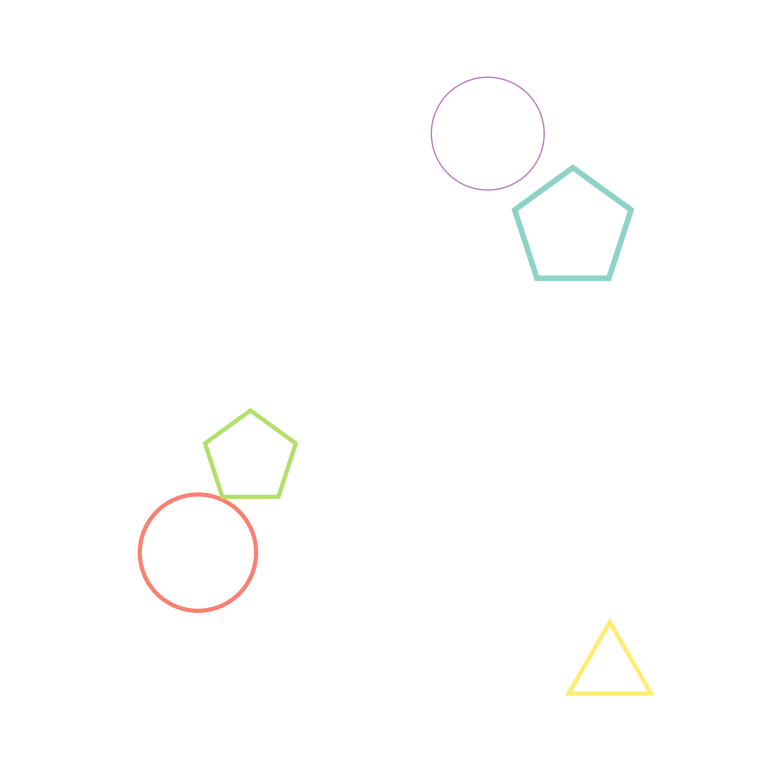[{"shape": "pentagon", "thickness": 2, "radius": 0.4, "center": [0.744, 0.703]}, {"shape": "circle", "thickness": 1.5, "radius": 0.38, "center": [0.257, 0.282]}, {"shape": "pentagon", "thickness": 1.5, "radius": 0.31, "center": [0.325, 0.405]}, {"shape": "circle", "thickness": 0.5, "radius": 0.37, "center": [0.633, 0.826]}, {"shape": "triangle", "thickness": 1.5, "radius": 0.31, "center": [0.792, 0.13]}]